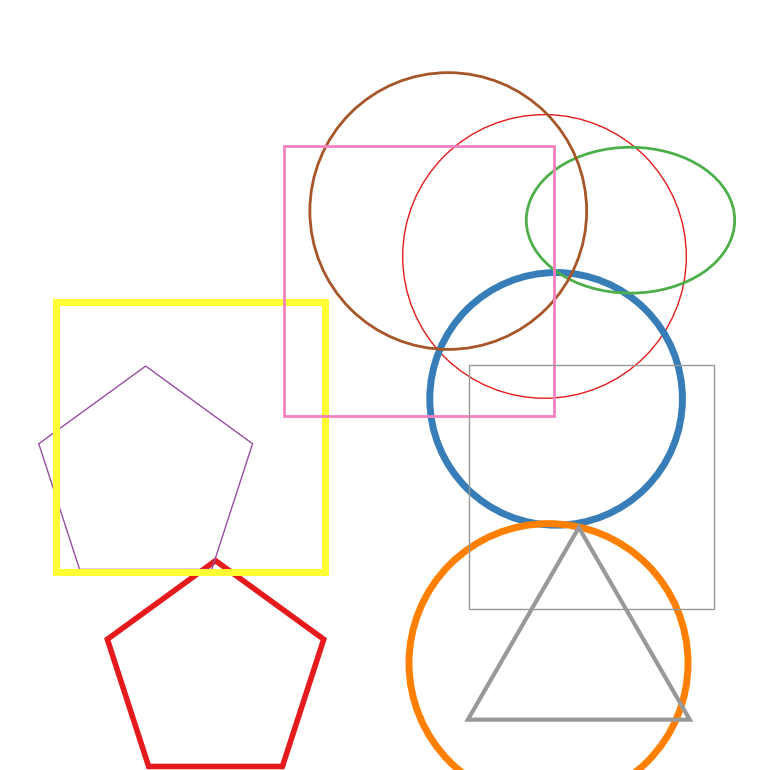[{"shape": "circle", "thickness": 0.5, "radius": 0.92, "center": [0.707, 0.667]}, {"shape": "pentagon", "thickness": 2, "radius": 0.74, "center": [0.28, 0.124]}, {"shape": "circle", "thickness": 2.5, "radius": 0.82, "center": [0.722, 0.482]}, {"shape": "oval", "thickness": 1, "radius": 0.68, "center": [0.819, 0.714]}, {"shape": "pentagon", "thickness": 0.5, "radius": 0.73, "center": [0.189, 0.379]}, {"shape": "circle", "thickness": 2.5, "radius": 0.91, "center": [0.712, 0.139]}, {"shape": "square", "thickness": 2.5, "radius": 0.87, "center": [0.247, 0.432]}, {"shape": "circle", "thickness": 1, "radius": 0.9, "center": [0.582, 0.726]}, {"shape": "square", "thickness": 1, "radius": 0.88, "center": [0.544, 0.635]}, {"shape": "triangle", "thickness": 1.5, "radius": 0.83, "center": [0.752, 0.149]}, {"shape": "square", "thickness": 0.5, "radius": 0.79, "center": [0.768, 0.368]}]